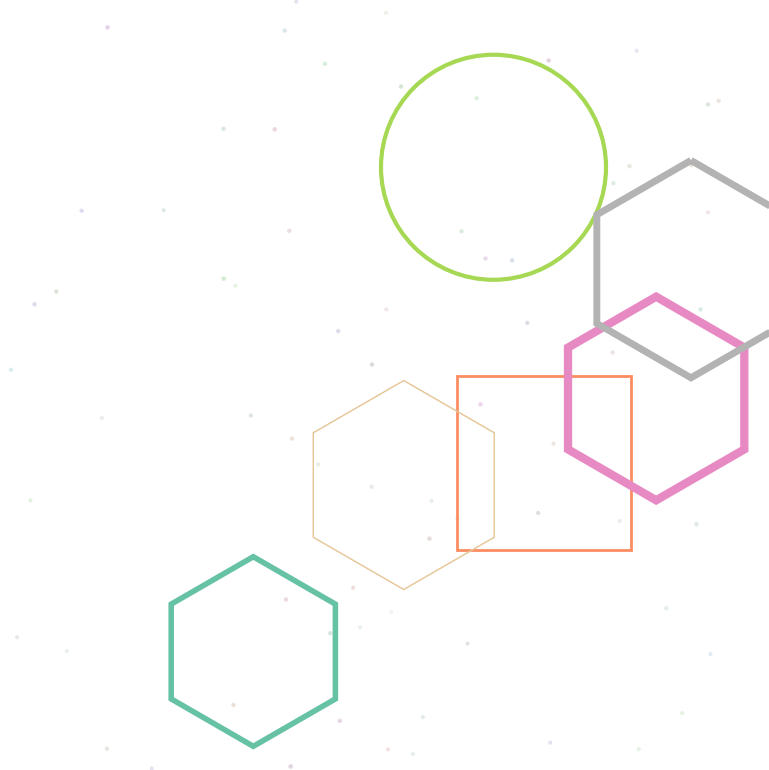[{"shape": "hexagon", "thickness": 2, "radius": 0.62, "center": [0.329, 0.154]}, {"shape": "square", "thickness": 1, "radius": 0.57, "center": [0.706, 0.399]}, {"shape": "hexagon", "thickness": 3, "radius": 0.66, "center": [0.852, 0.482]}, {"shape": "circle", "thickness": 1.5, "radius": 0.73, "center": [0.641, 0.783]}, {"shape": "hexagon", "thickness": 0.5, "radius": 0.68, "center": [0.524, 0.37]}, {"shape": "hexagon", "thickness": 2.5, "radius": 0.71, "center": [0.897, 0.651]}]